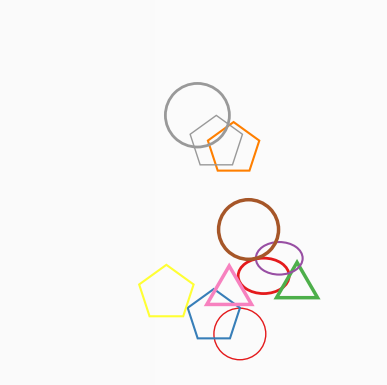[{"shape": "circle", "thickness": 1, "radius": 0.33, "center": [0.619, 0.133]}, {"shape": "oval", "thickness": 2, "radius": 0.33, "center": [0.68, 0.283]}, {"shape": "pentagon", "thickness": 1.5, "radius": 0.35, "center": [0.552, 0.179]}, {"shape": "triangle", "thickness": 2.5, "radius": 0.31, "center": [0.767, 0.257]}, {"shape": "oval", "thickness": 1.5, "radius": 0.3, "center": [0.721, 0.329]}, {"shape": "pentagon", "thickness": 1.5, "radius": 0.35, "center": [0.603, 0.613]}, {"shape": "pentagon", "thickness": 1.5, "radius": 0.37, "center": [0.429, 0.238]}, {"shape": "circle", "thickness": 2.5, "radius": 0.39, "center": [0.641, 0.404]}, {"shape": "triangle", "thickness": 2.5, "radius": 0.33, "center": [0.591, 0.243]}, {"shape": "pentagon", "thickness": 1, "radius": 0.35, "center": [0.558, 0.629]}, {"shape": "circle", "thickness": 2, "radius": 0.41, "center": [0.509, 0.701]}]